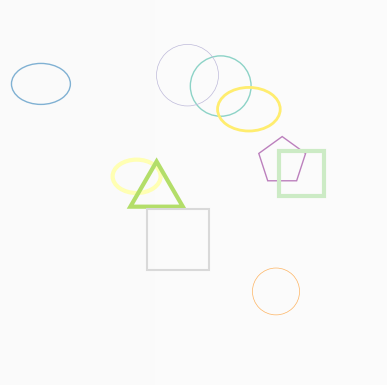[{"shape": "circle", "thickness": 1, "radius": 0.39, "center": [0.57, 0.776]}, {"shape": "oval", "thickness": 3, "radius": 0.31, "center": [0.353, 0.542]}, {"shape": "circle", "thickness": 0.5, "radius": 0.4, "center": [0.484, 0.805]}, {"shape": "oval", "thickness": 1, "radius": 0.38, "center": [0.106, 0.782]}, {"shape": "circle", "thickness": 0.5, "radius": 0.3, "center": [0.712, 0.243]}, {"shape": "triangle", "thickness": 3, "radius": 0.39, "center": [0.404, 0.502]}, {"shape": "square", "thickness": 1.5, "radius": 0.4, "center": [0.46, 0.378]}, {"shape": "pentagon", "thickness": 1, "radius": 0.32, "center": [0.728, 0.582]}, {"shape": "square", "thickness": 3, "radius": 0.29, "center": [0.779, 0.55]}, {"shape": "oval", "thickness": 2, "radius": 0.4, "center": [0.642, 0.716]}]